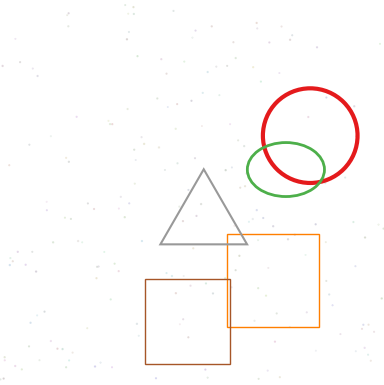[{"shape": "circle", "thickness": 3, "radius": 0.61, "center": [0.806, 0.648]}, {"shape": "oval", "thickness": 2, "radius": 0.5, "center": [0.743, 0.56]}, {"shape": "square", "thickness": 1, "radius": 0.6, "center": [0.709, 0.271]}, {"shape": "square", "thickness": 1, "radius": 0.55, "center": [0.488, 0.165]}, {"shape": "triangle", "thickness": 1.5, "radius": 0.65, "center": [0.529, 0.43]}]